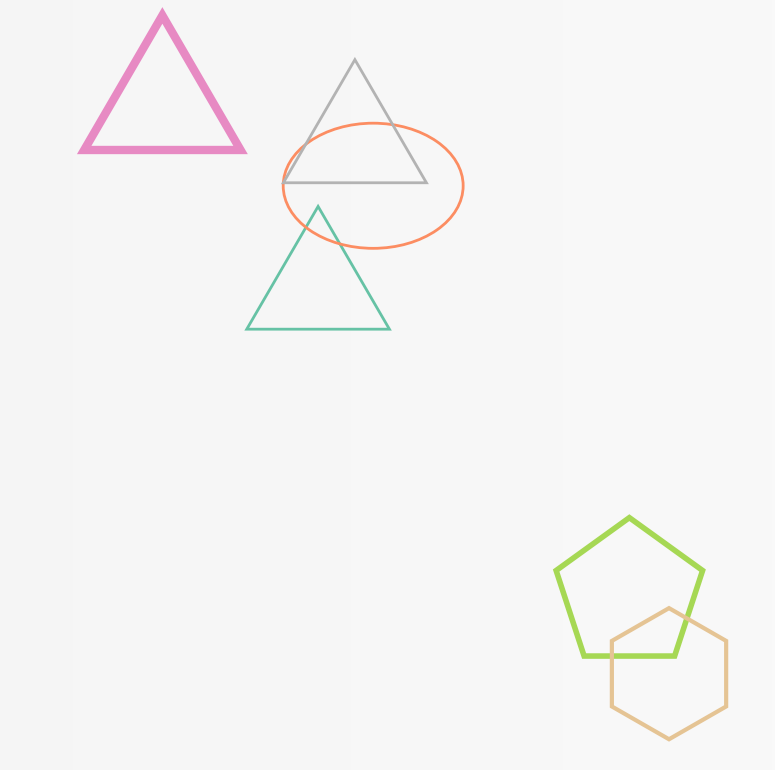[{"shape": "triangle", "thickness": 1, "radius": 0.53, "center": [0.41, 0.626]}, {"shape": "oval", "thickness": 1, "radius": 0.58, "center": [0.482, 0.759]}, {"shape": "triangle", "thickness": 3, "radius": 0.58, "center": [0.21, 0.863]}, {"shape": "pentagon", "thickness": 2, "radius": 0.5, "center": [0.812, 0.228]}, {"shape": "hexagon", "thickness": 1.5, "radius": 0.43, "center": [0.863, 0.125]}, {"shape": "triangle", "thickness": 1, "radius": 0.53, "center": [0.458, 0.816]}]